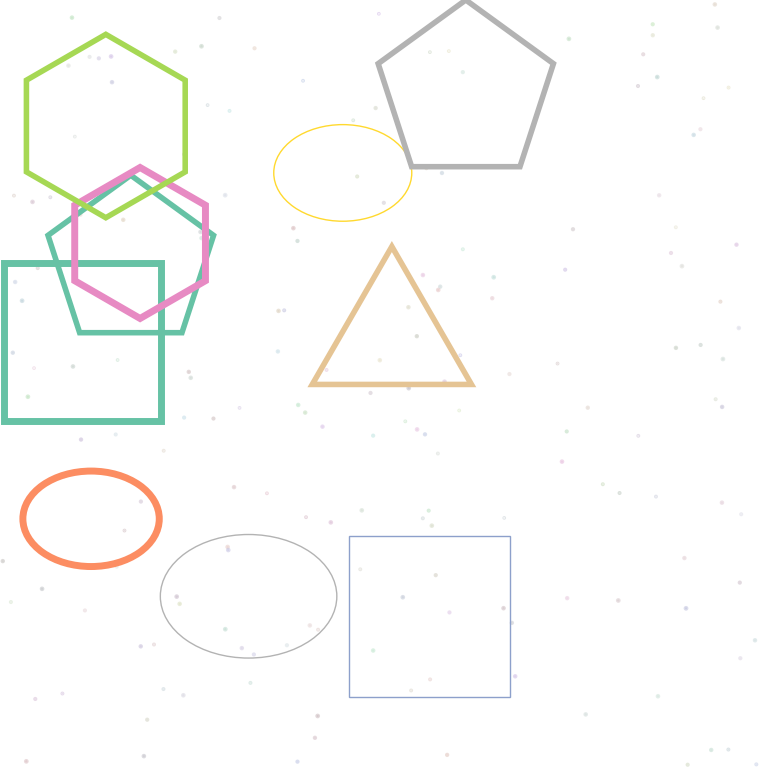[{"shape": "square", "thickness": 2.5, "radius": 0.51, "center": [0.107, 0.556]}, {"shape": "pentagon", "thickness": 2, "radius": 0.57, "center": [0.17, 0.659]}, {"shape": "oval", "thickness": 2.5, "radius": 0.44, "center": [0.118, 0.326]}, {"shape": "square", "thickness": 0.5, "radius": 0.52, "center": [0.558, 0.199]}, {"shape": "hexagon", "thickness": 2.5, "radius": 0.49, "center": [0.182, 0.684]}, {"shape": "hexagon", "thickness": 2, "radius": 0.6, "center": [0.137, 0.836]}, {"shape": "oval", "thickness": 0.5, "radius": 0.45, "center": [0.445, 0.775]}, {"shape": "triangle", "thickness": 2, "radius": 0.6, "center": [0.509, 0.56]}, {"shape": "oval", "thickness": 0.5, "radius": 0.57, "center": [0.323, 0.226]}, {"shape": "pentagon", "thickness": 2, "radius": 0.6, "center": [0.605, 0.88]}]